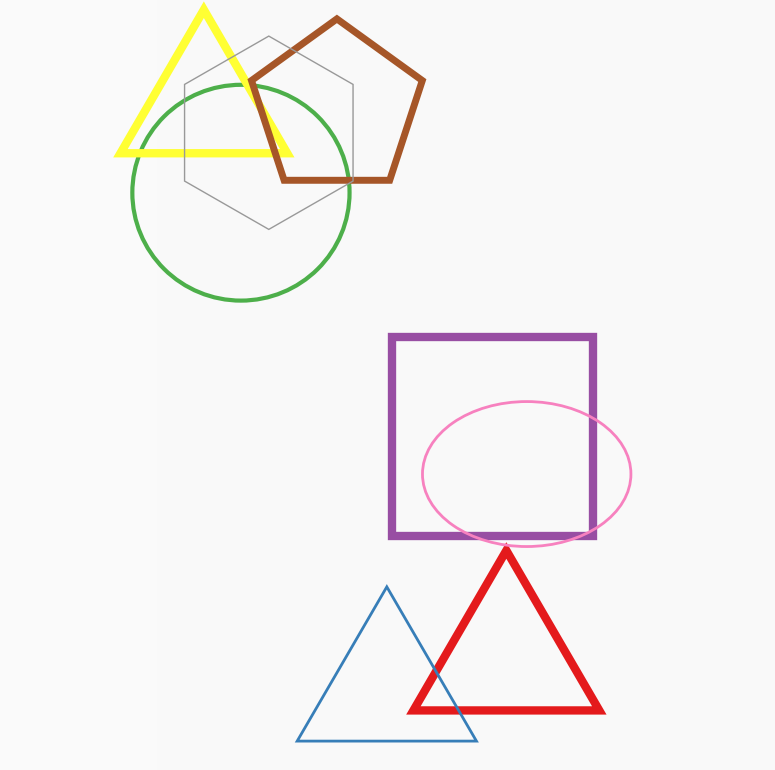[{"shape": "triangle", "thickness": 3, "radius": 0.69, "center": [0.653, 0.147]}, {"shape": "triangle", "thickness": 1, "radius": 0.67, "center": [0.499, 0.104]}, {"shape": "circle", "thickness": 1.5, "radius": 0.7, "center": [0.311, 0.75]}, {"shape": "square", "thickness": 3, "radius": 0.65, "center": [0.635, 0.433]}, {"shape": "triangle", "thickness": 3, "radius": 0.62, "center": [0.263, 0.863]}, {"shape": "pentagon", "thickness": 2.5, "radius": 0.58, "center": [0.435, 0.86]}, {"shape": "oval", "thickness": 1, "radius": 0.67, "center": [0.68, 0.384]}, {"shape": "hexagon", "thickness": 0.5, "radius": 0.63, "center": [0.347, 0.828]}]